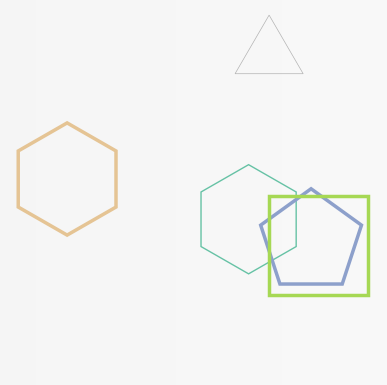[{"shape": "hexagon", "thickness": 1, "radius": 0.71, "center": [0.642, 0.43]}, {"shape": "pentagon", "thickness": 2.5, "radius": 0.68, "center": [0.803, 0.373]}, {"shape": "square", "thickness": 2.5, "radius": 0.64, "center": [0.822, 0.362]}, {"shape": "hexagon", "thickness": 2.5, "radius": 0.73, "center": [0.173, 0.535]}, {"shape": "triangle", "thickness": 0.5, "radius": 0.51, "center": [0.694, 0.859]}]